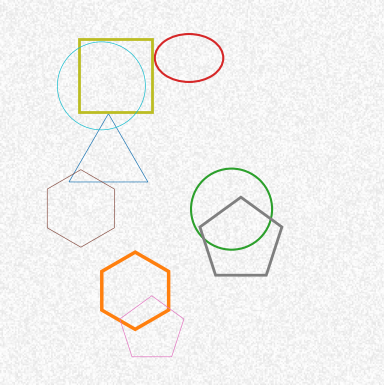[{"shape": "triangle", "thickness": 0.5, "radius": 0.59, "center": [0.282, 0.587]}, {"shape": "hexagon", "thickness": 2.5, "radius": 0.5, "center": [0.351, 0.245]}, {"shape": "circle", "thickness": 1.5, "radius": 0.53, "center": [0.601, 0.457]}, {"shape": "oval", "thickness": 1.5, "radius": 0.44, "center": [0.491, 0.849]}, {"shape": "hexagon", "thickness": 0.5, "radius": 0.5, "center": [0.21, 0.459]}, {"shape": "pentagon", "thickness": 0.5, "radius": 0.44, "center": [0.394, 0.144]}, {"shape": "pentagon", "thickness": 2, "radius": 0.56, "center": [0.626, 0.376]}, {"shape": "square", "thickness": 2, "radius": 0.47, "center": [0.3, 0.804]}, {"shape": "circle", "thickness": 0.5, "radius": 0.57, "center": [0.263, 0.777]}]